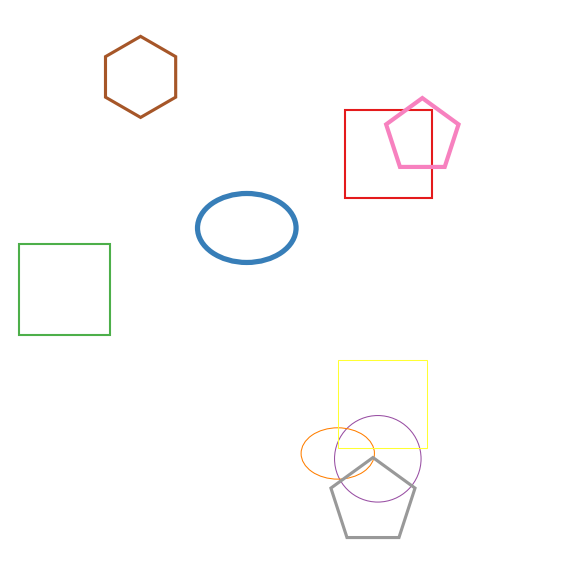[{"shape": "square", "thickness": 1, "radius": 0.38, "center": [0.673, 0.732]}, {"shape": "oval", "thickness": 2.5, "radius": 0.43, "center": [0.427, 0.604]}, {"shape": "square", "thickness": 1, "radius": 0.39, "center": [0.112, 0.497]}, {"shape": "circle", "thickness": 0.5, "radius": 0.37, "center": [0.654, 0.205]}, {"shape": "oval", "thickness": 0.5, "radius": 0.32, "center": [0.585, 0.214]}, {"shape": "square", "thickness": 0.5, "radius": 0.38, "center": [0.663, 0.3]}, {"shape": "hexagon", "thickness": 1.5, "radius": 0.35, "center": [0.243, 0.866]}, {"shape": "pentagon", "thickness": 2, "radius": 0.33, "center": [0.731, 0.763]}, {"shape": "pentagon", "thickness": 1.5, "radius": 0.38, "center": [0.646, 0.13]}]